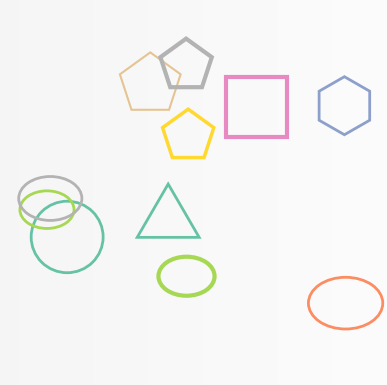[{"shape": "circle", "thickness": 2, "radius": 0.46, "center": [0.173, 0.384]}, {"shape": "triangle", "thickness": 2, "radius": 0.46, "center": [0.434, 0.43]}, {"shape": "oval", "thickness": 2, "radius": 0.48, "center": [0.892, 0.213]}, {"shape": "hexagon", "thickness": 2, "radius": 0.38, "center": [0.889, 0.725]}, {"shape": "square", "thickness": 3, "radius": 0.39, "center": [0.662, 0.722]}, {"shape": "oval", "thickness": 2, "radius": 0.35, "center": [0.121, 0.455]}, {"shape": "oval", "thickness": 3, "radius": 0.36, "center": [0.481, 0.283]}, {"shape": "pentagon", "thickness": 2.5, "radius": 0.35, "center": [0.486, 0.647]}, {"shape": "pentagon", "thickness": 1.5, "radius": 0.41, "center": [0.388, 0.782]}, {"shape": "oval", "thickness": 2, "radius": 0.41, "center": [0.13, 0.484]}, {"shape": "pentagon", "thickness": 3, "radius": 0.35, "center": [0.48, 0.83]}]